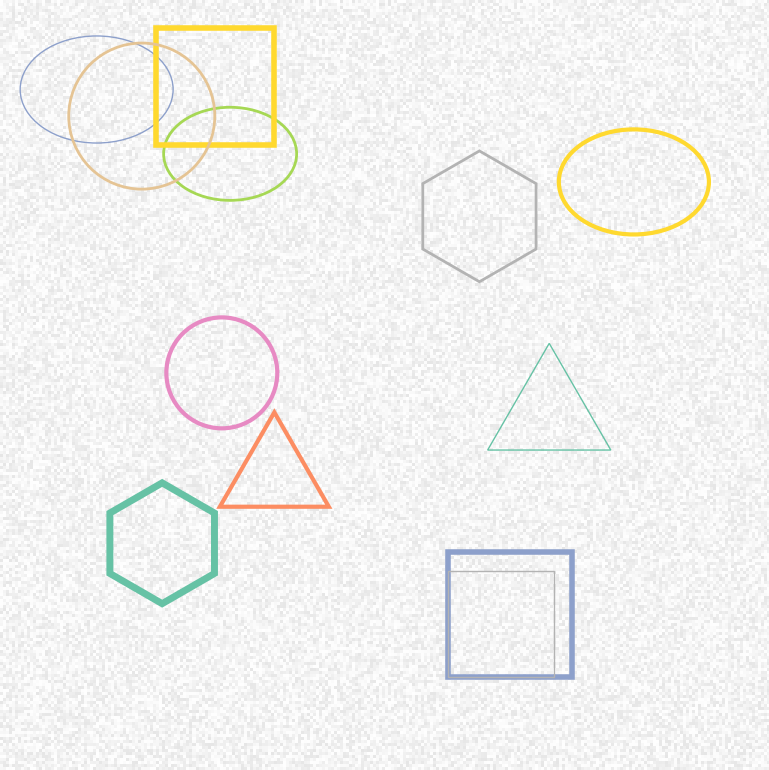[{"shape": "triangle", "thickness": 0.5, "radius": 0.46, "center": [0.713, 0.462]}, {"shape": "hexagon", "thickness": 2.5, "radius": 0.39, "center": [0.211, 0.294]}, {"shape": "triangle", "thickness": 1.5, "radius": 0.41, "center": [0.356, 0.383]}, {"shape": "square", "thickness": 2, "radius": 0.41, "center": [0.662, 0.202]}, {"shape": "oval", "thickness": 0.5, "radius": 0.5, "center": [0.126, 0.884]}, {"shape": "circle", "thickness": 1.5, "radius": 0.36, "center": [0.288, 0.516]}, {"shape": "oval", "thickness": 1, "radius": 0.43, "center": [0.299, 0.8]}, {"shape": "square", "thickness": 2, "radius": 0.38, "center": [0.279, 0.887]}, {"shape": "oval", "thickness": 1.5, "radius": 0.49, "center": [0.823, 0.764]}, {"shape": "circle", "thickness": 1, "radius": 0.47, "center": [0.184, 0.849]}, {"shape": "square", "thickness": 0.5, "radius": 0.35, "center": [0.651, 0.19]}, {"shape": "hexagon", "thickness": 1, "radius": 0.42, "center": [0.623, 0.719]}]